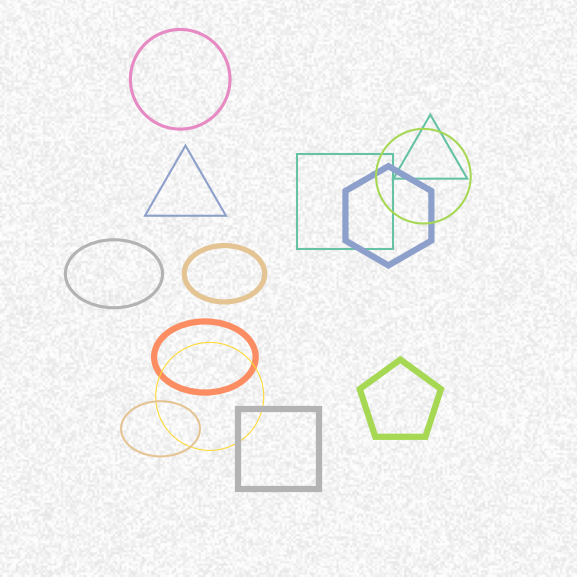[{"shape": "triangle", "thickness": 1, "radius": 0.37, "center": [0.745, 0.727]}, {"shape": "square", "thickness": 1, "radius": 0.41, "center": [0.597, 0.651]}, {"shape": "oval", "thickness": 3, "radius": 0.44, "center": [0.355, 0.381]}, {"shape": "hexagon", "thickness": 3, "radius": 0.43, "center": [0.673, 0.625]}, {"shape": "triangle", "thickness": 1, "radius": 0.4, "center": [0.321, 0.666]}, {"shape": "circle", "thickness": 1.5, "radius": 0.43, "center": [0.312, 0.862]}, {"shape": "circle", "thickness": 1, "radius": 0.41, "center": [0.733, 0.694]}, {"shape": "pentagon", "thickness": 3, "radius": 0.37, "center": [0.693, 0.303]}, {"shape": "circle", "thickness": 0.5, "radius": 0.47, "center": [0.363, 0.313]}, {"shape": "oval", "thickness": 2.5, "radius": 0.35, "center": [0.389, 0.525]}, {"shape": "oval", "thickness": 1, "radius": 0.34, "center": [0.278, 0.257]}, {"shape": "oval", "thickness": 1.5, "radius": 0.42, "center": [0.197, 0.525]}, {"shape": "square", "thickness": 3, "radius": 0.35, "center": [0.482, 0.222]}]